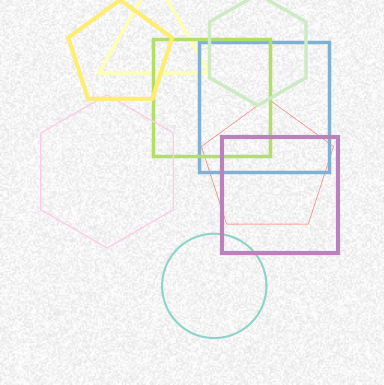[{"shape": "circle", "thickness": 1.5, "radius": 0.68, "center": [0.557, 0.257]}, {"shape": "triangle", "thickness": 2.5, "radius": 0.83, "center": [0.4, 0.893]}, {"shape": "pentagon", "thickness": 0.5, "radius": 0.9, "center": [0.695, 0.564]}, {"shape": "square", "thickness": 2.5, "radius": 0.84, "center": [0.685, 0.722]}, {"shape": "square", "thickness": 2.5, "radius": 0.76, "center": [0.55, 0.747]}, {"shape": "hexagon", "thickness": 1, "radius": 0.99, "center": [0.278, 0.555]}, {"shape": "square", "thickness": 3, "radius": 0.75, "center": [0.727, 0.493]}, {"shape": "hexagon", "thickness": 2.5, "radius": 0.72, "center": [0.67, 0.871]}, {"shape": "pentagon", "thickness": 3, "radius": 0.71, "center": [0.312, 0.858]}]